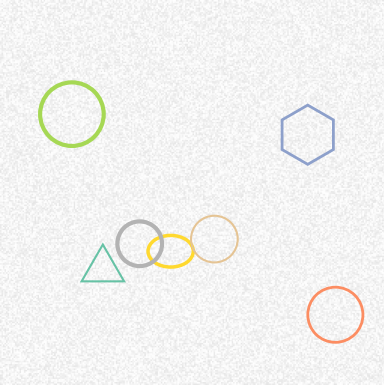[{"shape": "triangle", "thickness": 1.5, "radius": 0.32, "center": [0.267, 0.301]}, {"shape": "circle", "thickness": 2, "radius": 0.36, "center": [0.871, 0.182]}, {"shape": "hexagon", "thickness": 2, "radius": 0.38, "center": [0.799, 0.65]}, {"shape": "circle", "thickness": 3, "radius": 0.41, "center": [0.187, 0.703]}, {"shape": "oval", "thickness": 2.5, "radius": 0.29, "center": [0.443, 0.347]}, {"shape": "circle", "thickness": 1.5, "radius": 0.3, "center": [0.557, 0.379]}, {"shape": "circle", "thickness": 3, "radius": 0.29, "center": [0.363, 0.367]}]